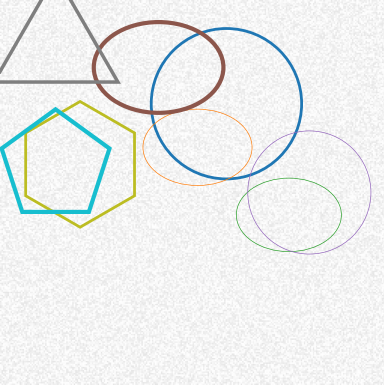[{"shape": "circle", "thickness": 2, "radius": 0.98, "center": [0.588, 0.731]}, {"shape": "oval", "thickness": 0.5, "radius": 0.71, "center": [0.513, 0.617]}, {"shape": "oval", "thickness": 0.5, "radius": 0.68, "center": [0.75, 0.442]}, {"shape": "circle", "thickness": 0.5, "radius": 0.8, "center": [0.803, 0.5]}, {"shape": "oval", "thickness": 3, "radius": 0.84, "center": [0.412, 0.825]}, {"shape": "triangle", "thickness": 2.5, "radius": 0.93, "center": [0.145, 0.88]}, {"shape": "hexagon", "thickness": 2, "radius": 0.82, "center": [0.208, 0.573]}, {"shape": "pentagon", "thickness": 3, "radius": 0.74, "center": [0.144, 0.569]}]